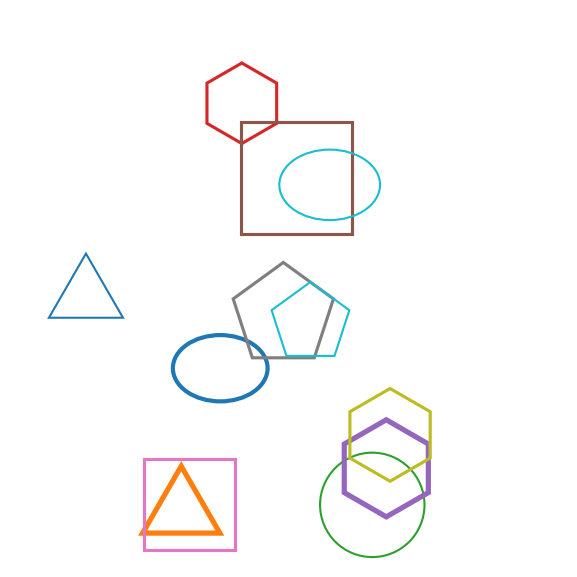[{"shape": "triangle", "thickness": 1, "radius": 0.37, "center": [0.149, 0.486]}, {"shape": "oval", "thickness": 2, "radius": 0.41, "center": [0.381, 0.362]}, {"shape": "triangle", "thickness": 2.5, "radius": 0.39, "center": [0.314, 0.115]}, {"shape": "circle", "thickness": 1, "radius": 0.45, "center": [0.645, 0.125]}, {"shape": "hexagon", "thickness": 1.5, "radius": 0.35, "center": [0.419, 0.82]}, {"shape": "hexagon", "thickness": 2.5, "radius": 0.42, "center": [0.669, 0.188]}, {"shape": "square", "thickness": 1.5, "radius": 0.48, "center": [0.513, 0.691]}, {"shape": "square", "thickness": 1.5, "radius": 0.39, "center": [0.328, 0.125]}, {"shape": "pentagon", "thickness": 1.5, "radius": 0.46, "center": [0.491, 0.453]}, {"shape": "hexagon", "thickness": 1.5, "radius": 0.4, "center": [0.675, 0.246]}, {"shape": "oval", "thickness": 1, "radius": 0.44, "center": [0.571, 0.679]}, {"shape": "pentagon", "thickness": 1, "radius": 0.35, "center": [0.538, 0.44]}]